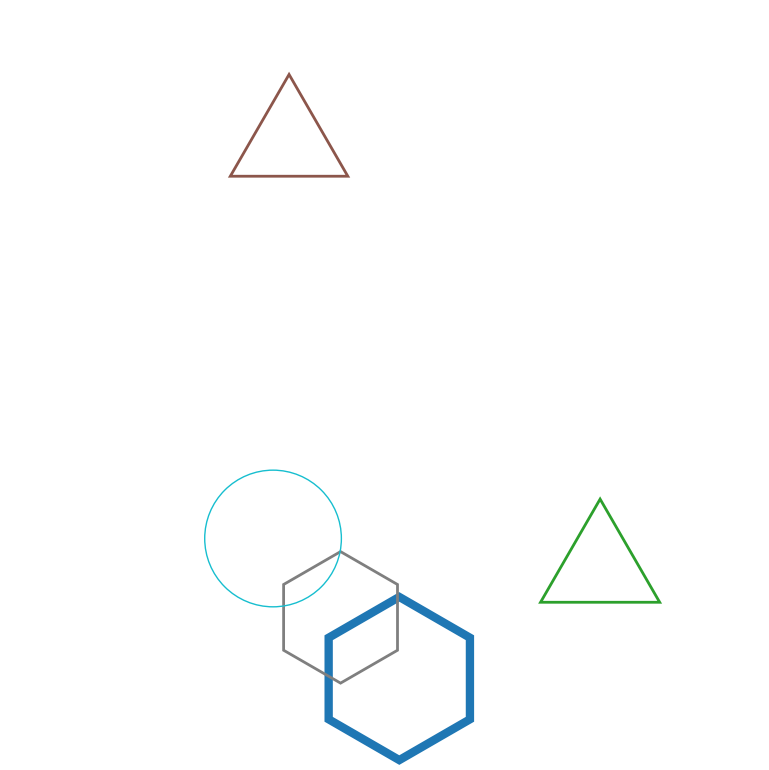[{"shape": "hexagon", "thickness": 3, "radius": 0.53, "center": [0.519, 0.119]}, {"shape": "triangle", "thickness": 1, "radius": 0.45, "center": [0.779, 0.262]}, {"shape": "triangle", "thickness": 1, "radius": 0.44, "center": [0.375, 0.815]}, {"shape": "hexagon", "thickness": 1, "radius": 0.43, "center": [0.442, 0.198]}, {"shape": "circle", "thickness": 0.5, "radius": 0.44, "center": [0.355, 0.301]}]